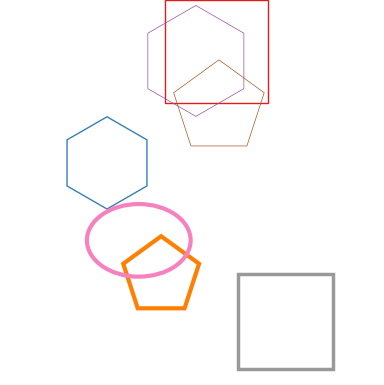[{"shape": "square", "thickness": 1, "radius": 0.67, "center": [0.562, 0.866]}, {"shape": "hexagon", "thickness": 1, "radius": 0.6, "center": [0.278, 0.577]}, {"shape": "hexagon", "thickness": 0.5, "radius": 0.72, "center": [0.509, 0.842]}, {"shape": "pentagon", "thickness": 3, "radius": 0.52, "center": [0.419, 0.283]}, {"shape": "pentagon", "thickness": 0.5, "radius": 0.62, "center": [0.569, 0.721]}, {"shape": "oval", "thickness": 3, "radius": 0.67, "center": [0.36, 0.376]}, {"shape": "square", "thickness": 2.5, "radius": 0.62, "center": [0.741, 0.165]}]